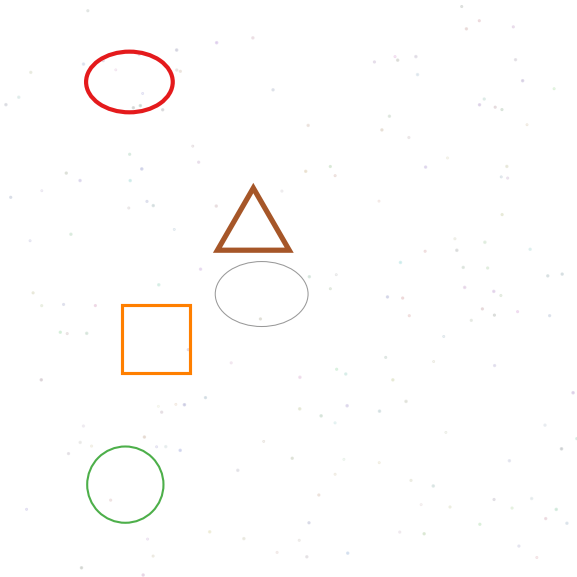[{"shape": "oval", "thickness": 2, "radius": 0.38, "center": [0.224, 0.857]}, {"shape": "circle", "thickness": 1, "radius": 0.33, "center": [0.217, 0.16]}, {"shape": "square", "thickness": 1.5, "radius": 0.29, "center": [0.269, 0.411]}, {"shape": "triangle", "thickness": 2.5, "radius": 0.36, "center": [0.439, 0.602]}, {"shape": "oval", "thickness": 0.5, "radius": 0.4, "center": [0.453, 0.49]}]